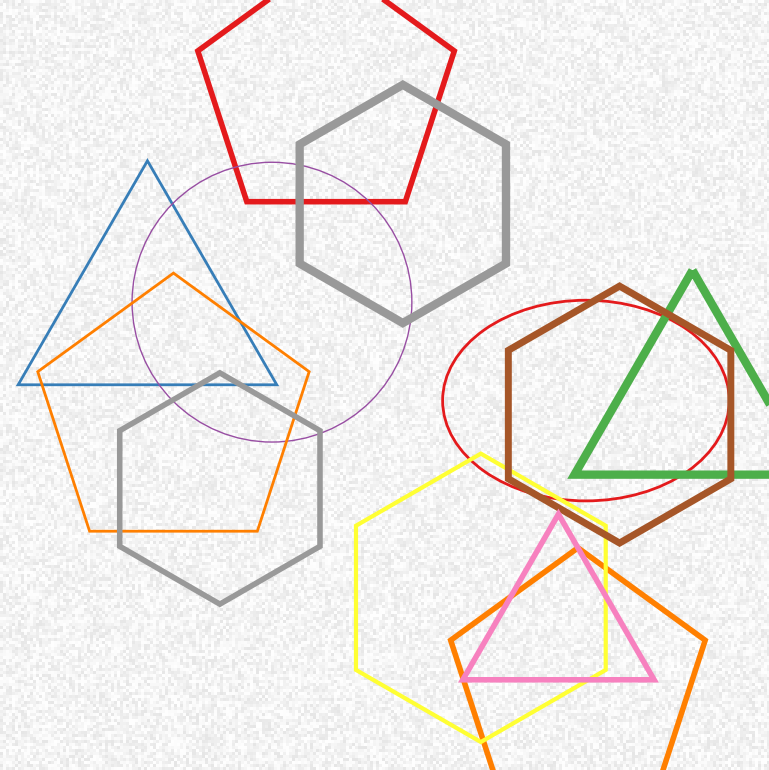[{"shape": "oval", "thickness": 1, "radius": 0.93, "center": [0.761, 0.48]}, {"shape": "pentagon", "thickness": 2, "radius": 0.88, "center": [0.423, 0.88]}, {"shape": "triangle", "thickness": 1, "radius": 0.97, "center": [0.192, 0.597]}, {"shape": "triangle", "thickness": 3, "radius": 0.88, "center": [0.899, 0.472]}, {"shape": "circle", "thickness": 0.5, "radius": 0.91, "center": [0.353, 0.608]}, {"shape": "pentagon", "thickness": 2, "radius": 0.87, "center": [0.751, 0.115]}, {"shape": "pentagon", "thickness": 1, "radius": 0.93, "center": [0.225, 0.46]}, {"shape": "hexagon", "thickness": 1.5, "radius": 0.94, "center": [0.624, 0.224]}, {"shape": "hexagon", "thickness": 2.5, "radius": 0.83, "center": [0.805, 0.462]}, {"shape": "triangle", "thickness": 2, "radius": 0.72, "center": [0.725, 0.189]}, {"shape": "hexagon", "thickness": 2, "radius": 0.75, "center": [0.286, 0.366]}, {"shape": "hexagon", "thickness": 3, "radius": 0.77, "center": [0.523, 0.735]}]